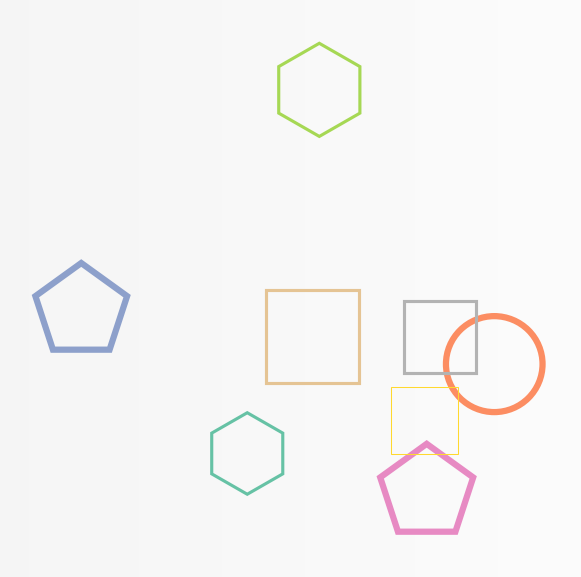[{"shape": "hexagon", "thickness": 1.5, "radius": 0.35, "center": [0.425, 0.214]}, {"shape": "circle", "thickness": 3, "radius": 0.42, "center": [0.85, 0.369]}, {"shape": "pentagon", "thickness": 3, "radius": 0.41, "center": [0.14, 0.461]}, {"shape": "pentagon", "thickness": 3, "radius": 0.42, "center": [0.734, 0.146]}, {"shape": "hexagon", "thickness": 1.5, "radius": 0.4, "center": [0.549, 0.844]}, {"shape": "square", "thickness": 0.5, "radius": 0.29, "center": [0.73, 0.271]}, {"shape": "square", "thickness": 1.5, "radius": 0.4, "center": [0.537, 0.417]}, {"shape": "square", "thickness": 1.5, "radius": 0.31, "center": [0.757, 0.416]}]